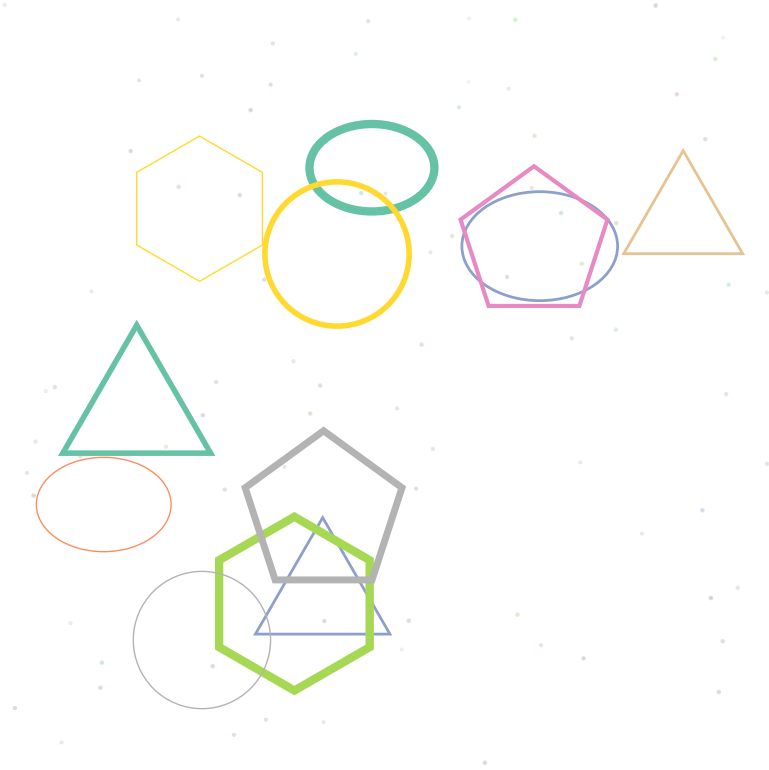[{"shape": "triangle", "thickness": 2, "radius": 0.55, "center": [0.178, 0.467]}, {"shape": "oval", "thickness": 3, "radius": 0.41, "center": [0.483, 0.782]}, {"shape": "oval", "thickness": 0.5, "radius": 0.44, "center": [0.135, 0.345]}, {"shape": "triangle", "thickness": 1, "radius": 0.5, "center": [0.419, 0.227]}, {"shape": "oval", "thickness": 1, "radius": 0.51, "center": [0.701, 0.68]}, {"shape": "pentagon", "thickness": 1.5, "radius": 0.5, "center": [0.694, 0.684]}, {"shape": "hexagon", "thickness": 3, "radius": 0.56, "center": [0.382, 0.216]}, {"shape": "circle", "thickness": 2, "radius": 0.47, "center": [0.438, 0.67]}, {"shape": "hexagon", "thickness": 0.5, "radius": 0.47, "center": [0.259, 0.729]}, {"shape": "triangle", "thickness": 1, "radius": 0.45, "center": [0.887, 0.715]}, {"shape": "circle", "thickness": 0.5, "radius": 0.45, "center": [0.262, 0.169]}, {"shape": "pentagon", "thickness": 2.5, "radius": 0.54, "center": [0.42, 0.333]}]